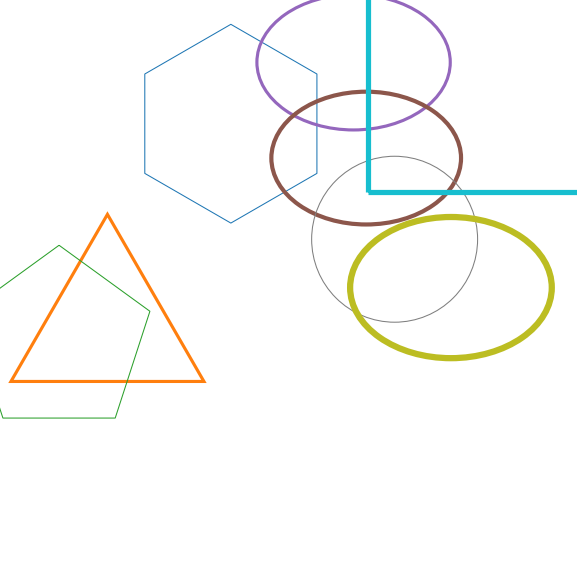[{"shape": "hexagon", "thickness": 0.5, "radius": 0.86, "center": [0.4, 0.785]}, {"shape": "triangle", "thickness": 1.5, "radius": 0.96, "center": [0.186, 0.435]}, {"shape": "pentagon", "thickness": 0.5, "radius": 0.83, "center": [0.102, 0.409]}, {"shape": "oval", "thickness": 1.5, "radius": 0.84, "center": [0.612, 0.891]}, {"shape": "oval", "thickness": 2, "radius": 0.82, "center": [0.634, 0.725]}, {"shape": "circle", "thickness": 0.5, "radius": 0.72, "center": [0.683, 0.585]}, {"shape": "oval", "thickness": 3, "radius": 0.87, "center": [0.781, 0.501]}, {"shape": "square", "thickness": 2.5, "radius": 0.92, "center": [0.821, 0.85]}]